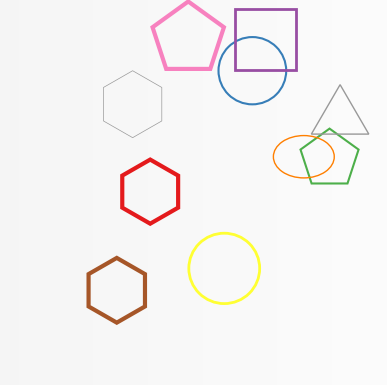[{"shape": "hexagon", "thickness": 3, "radius": 0.42, "center": [0.388, 0.502]}, {"shape": "circle", "thickness": 1.5, "radius": 0.44, "center": [0.651, 0.816]}, {"shape": "pentagon", "thickness": 1.5, "radius": 0.39, "center": [0.85, 0.587]}, {"shape": "square", "thickness": 2, "radius": 0.39, "center": [0.685, 0.898]}, {"shape": "oval", "thickness": 1, "radius": 0.39, "center": [0.784, 0.593]}, {"shape": "circle", "thickness": 2, "radius": 0.46, "center": [0.579, 0.303]}, {"shape": "hexagon", "thickness": 3, "radius": 0.42, "center": [0.301, 0.246]}, {"shape": "pentagon", "thickness": 3, "radius": 0.48, "center": [0.486, 0.899]}, {"shape": "hexagon", "thickness": 0.5, "radius": 0.43, "center": [0.342, 0.729]}, {"shape": "triangle", "thickness": 1, "radius": 0.43, "center": [0.878, 0.694]}]